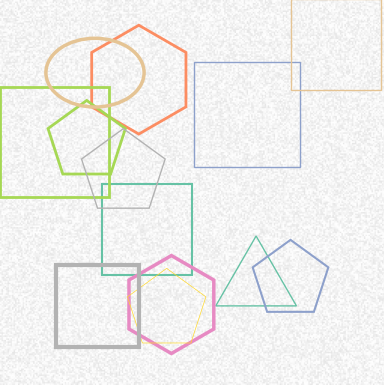[{"shape": "square", "thickness": 1.5, "radius": 0.59, "center": [0.382, 0.404]}, {"shape": "triangle", "thickness": 1, "radius": 0.61, "center": [0.665, 0.266]}, {"shape": "hexagon", "thickness": 2, "radius": 0.71, "center": [0.361, 0.793]}, {"shape": "pentagon", "thickness": 1.5, "radius": 0.52, "center": [0.755, 0.274]}, {"shape": "square", "thickness": 1, "radius": 0.69, "center": [0.641, 0.703]}, {"shape": "hexagon", "thickness": 2.5, "radius": 0.64, "center": [0.445, 0.209]}, {"shape": "square", "thickness": 2, "radius": 0.71, "center": [0.142, 0.631]}, {"shape": "pentagon", "thickness": 2, "radius": 0.53, "center": [0.225, 0.633]}, {"shape": "pentagon", "thickness": 0.5, "radius": 0.54, "center": [0.433, 0.196]}, {"shape": "oval", "thickness": 2.5, "radius": 0.64, "center": [0.247, 0.811]}, {"shape": "square", "thickness": 1, "radius": 0.59, "center": [0.873, 0.884]}, {"shape": "pentagon", "thickness": 1, "radius": 0.57, "center": [0.32, 0.552]}, {"shape": "square", "thickness": 3, "radius": 0.54, "center": [0.253, 0.205]}]